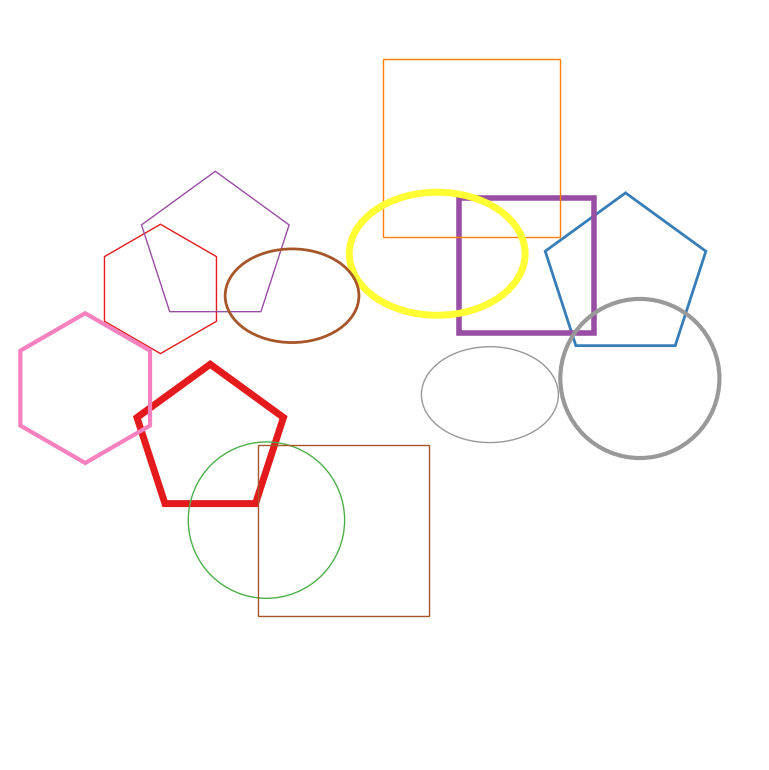[{"shape": "pentagon", "thickness": 2.5, "radius": 0.5, "center": [0.273, 0.427]}, {"shape": "hexagon", "thickness": 0.5, "radius": 0.42, "center": [0.208, 0.625]}, {"shape": "pentagon", "thickness": 1, "radius": 0.55, "center": [0.812, 0.64]}, {"shape": "circle", "thickness": 0.5, "radius": 0.51, "center": [0.346, 0.325]}, {"shape": "square", "thickness": 2, "radius": 0.44, "center": [0.684, 0.655]}, {"shape": "pentagon", "thickness": 0.5, "radius": 0.5, "center": [0.28, 0.677]}, {"shape": "square", "thickness": 0.5, "radius": 0.58, "center": [0.612, 0.808]}, {"shape": "oval", "thickness": 2.5, "radius": 0.57, "center": [0.568, 0.67]}, {"shape": "oval", "thickness": 1, "radius": 0.43, "center": [0.379, 0.616]}, {"shape": "square", "thickness": 0.5, "radius": 0.55, "center": [0.446, 0.311]}, {"shape": "hexagon", "thickness": 1.5, "radius": 0.49, "center": [0.111, 0.496]}, {"shape": "circle", "thickness": 1.5, "radius": 0.52, "center": [0.831, 0.508]}, {"shape": "oval", "thickness": 0.5, "radius": 0.44, "center": [0.636, 0.487]}]